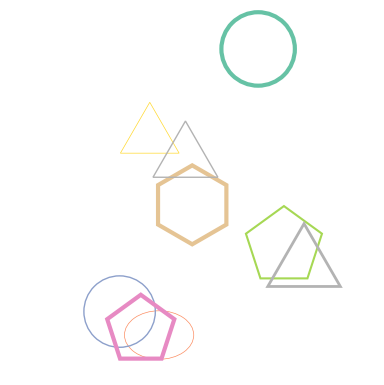[{"shape": "circle", "thickness": 3, "radius": 0.48, "center": [0.67, 0.873]}, {"shape": "oval", "thickness": 0.5, "radius": 0.45, "center": [0.413, 0.13]}, {"shape": "circle", "thickness": 1, "radius": 0.46, "center": [0.311, 0.191]}, {"shape": "pentagon", "thickness": 3, "radius": 0.46, "center": [0.366, 0.143]}, {"shape": "pentagon", "thickness": 1.5, "radius": 0.52, "center": [0.738, 0.361]}, {"shape": "triangle", "thickness": 0.5, "radius": 0.44, "center": [0.389, 0.646]}, {"shape": "hexagon", "thickness": 3, "radius": 0.51, "center": [0.499, 0.468]}, {"shape": "triangle", "thickness": 2, "radius": 0.54, "center": [0.79, 0.31]}, {"shape": "triangle", "thickness": 1, "radius": 0.49, "center": [0.482, 0.588]}]